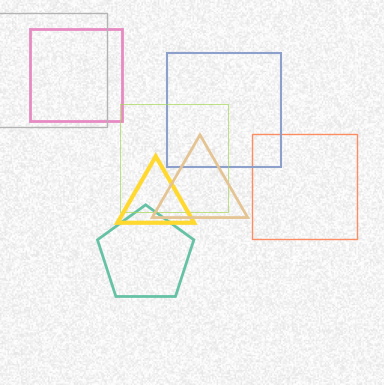[{"shape": "pentagon", "thickness": 2, "radius": 0.66, "center": [0.378, 0.336]}, {"shape": "square", "thickness": 1, "radius": 0.68, "center": [0.792, 0.515]}, {"shape": "square", "thickness": 1.5, "radius": 0.74, "center": [0.581, 0.713]}, {"shape": "square", "thickness": 2, "radius": 0.6, "center": [0.198, 0.805]}, {"shape": "square", "thickness": 0.5, "radius": 0.7, "center": [0.451, 0.589]}, {"shape": "triangle", "thickness": 3, "radius": 0.58, "center": [0.405, 0.479]}, {"shape": "triangle", "thickness": 2, "radius": 0.72, "center": [0.519, 0.507]}, {"shape": "square", "thickness": 1, "radius": 0.74, "center": [0.13, 0.818]}]